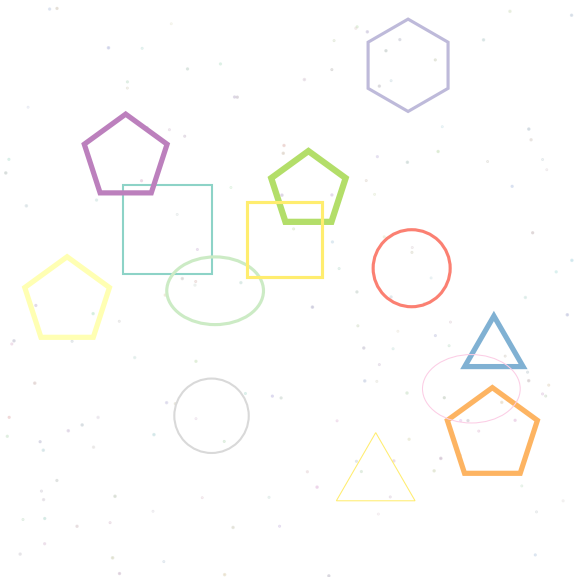[{"shape": "square", "thickness": 1, "radius": 0.38, "center": [0.29, 0.601]}, {"shape": "pentagon", "thickness": 2.5, "radius": 0.39, "center": [0.116, 0.477]}, {"shape": "hexagon", "thickness": 1.5, "radius": 0.4, "center": [0.707, 0.886]}, {"shape": "circle", "thickness": 1.5, "radius": 0.33, "center": [0.713, 0.535]}, {"shape": "triangle", "thickness": 2.5, "radius": 0.29, "center": [0.855, 0.394]}, {"shape": "pentagon", "thickness": 2.5, "radius": 0.41, "center": [0.853, 0.246]}, {"shape": "pentagon", "thickness": 3, "radius": 0.34, "center": [0.534, 0.67]}, {"shape": "oval", "thickness": 0.5, "radius": 0.42, "center": [0.816, 0.326]}, {"shape": "circle", "thickness": 1, "radius": 0.32, "center": [0.366, 0.279]}, {"shape": "pentagon", "thickness": 2.5, "radius": 0.38, "center": [0.218, 0.726]}, {"shape": "oval", "thickness": 1.5, "radius": 0.42, "center": [0.373, 0.496]}, {"shape": "square", "thickness": 1.5, "radius": 0.32, "center": [0.492, 0.585]}, {"shape": "triangle", "thickness": 0.5, "radius": 0.39, "center": [0.651, 0.171]}]